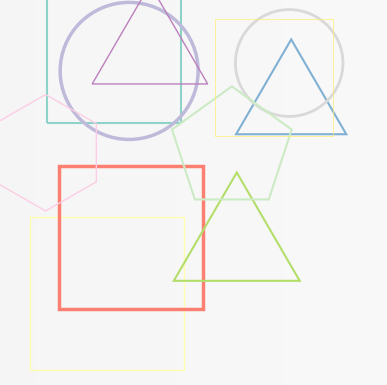[{"shape": "square", "thickness": 1.5, "radius": 0.86, "center": [0.293, 0.852]}, {"shape": "square", "thickness": 1, "radius": 0.99, "center": [0.276, 0.238]}, {"shape": "circle", "thickness": 2.5, "radius": 0.89, "center": [0.333, 0.816]}, {"shape": "square", "thickness": 2.5, "radius": 0.93, "center": [0.338, 0.383]}, {"shape": "triangle", "thickness": 1.5, "radius": 0.82, "center": [0.751, 0.733]}, {"shape": "triangle", "thickness": 1.5, "radius": 0.94, "center": [0.611, 0.364]}, {"shape": "hexagon", "thickness": 1, "radius": 0.76, "center": [0.118, 0.603]}, {"shape": "circle", "thickness": 2, "radius": 0.69, "center": [0.746, 0.836]}, {"shape": "triangle", "thickness": 1, "radius": 0.86, "center": [0.387, 0.868]}, {"shape": "pentagon", "thickness": 1.5, "radius": 0.81, "center": [0.598, 0.613]}, {"shape": "square", "thickness": 0.5, "radius": 0.76, "center": [0.708, 0.799]}]